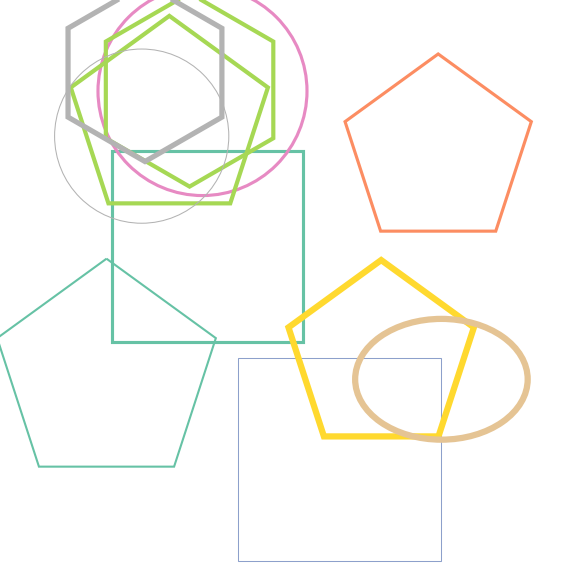[{"shape": "square", "thickness": 1.5, "radius": 0.83, "center": [0.359, 0.573]}, {"shape": "pentagon", "thickness": 1, "radius": 1.0, "center": [0.184, 0.352]}, {"shape": "pentagon", "thickness": 1.5, "radius": 0.85, "center": [0.759, 0.736]}, {"shape": "square", "thickness": 0.5, "radius": 0.88, "center": [0.588, 0.204]}, {"shape": "circle", "thickness": 1.5, "radius": 0.9, "center": [0.351, 0.841]}, {"shape": "hexagon", "thickness": 2, "radius": 0.84, "center": [0.328, 0.843]}, {"shape": "pentagon", "thickness": 2, "radius": 0.9, "center": [0.293, 0.792]}, {"shape": "pentagon", "thickness": 3, "radius": 0.84, "center": [0.66, 0.38]}, {"shape": "oval", "thickness": 3, "radius": 0.75, "center": [0.764, 0.342]}, {"shape": "circle", "thickness": 0.5, "radius": 0.75, "center": [0.245, 0.763]}, {"shape": "hexagon", "thickness": 2.5, "radius": 0.77, "center": [0.251, 0.873]}]